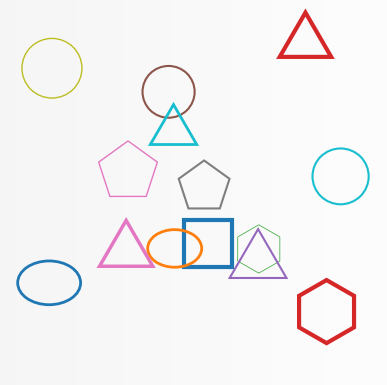[{"shape": "square", "thickness": 3, "radius": 0.31, "center": [0.537, 0.367]}, {"shape": "oval", "thickness": 2, "radius": 0.41, "center": [0.127, 0.265]}, {"shape": "oval", "thickness": 2, "radius": 0.35, "center": [0.451, 0.355]}, {"shape": "hexagon", "thickness": 0.5, "radius": 0.31, "center": [0.668, 0.353]}, {"shape": "hexagon", "thickness": 3, "radius": 0.41, "center": [0.843, 0.191]}, {"shape": "triangle", "thickness": 3, "radius": 0.38, "center": [0.788, 0.891]}, {"shape": "triangle", "thickness": 1.5, "radius": 0.42, "center": [0.666, 0.32]}, {"shape": "circle", "thickness": 1.5, "radius": 0.34, "center": [0.435, 0.761]}, {"shape": "triangle", "thickness": 2.5, "radius": 0.4, "center": [0.326, 0.348]}, {"shape": "pentagon", "thickness": 1, "radius": 0.4, "center": [0.33, 0.554]}, {"shape": "pentagon", "thickness": 1.5, "radius": 0.34, "center": [0.527, 0.514]}, {"shape": "circle", "thickness": 1, "radius": 0.39, "center": [0.134, 0.823]}, {"shape": "circle", "thickness": 1.5, "radius": 0.36, "center": [0.879, 0.542]}, {"shape": "triangle", "thickness": 2, "radius": 0.35, "center": [0.448, 0.659]}]